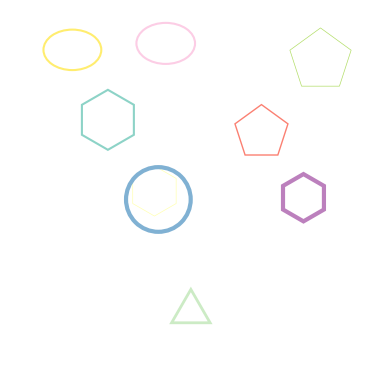[{"shape": "hexagon", "thickness": 1.5, "radius": 0.39, "center": [0.28, 0.689]}, {"shape": "hexagon", "thickness": 0.5, "radius": 0.33, "center": [0.401, 0.504]}, {"shape": "pentagon", "thickness": 1, "radius": 0.36, "center": [0.679, 0.656]}, {"shape": "circle", "thickness": 3, "radius": 0.42, "center": [0.411, 0.482]}, {"shape": "pentagon", "thickness": 0.5, "radius": 0.42, "center": [0.833, 0.844]}, {"shape": "oval", "thickness": 1.5, "radius": 0.38, "center": [0.43, 0.887]}, {"shape": "hexagon", "thickness": 3, "radius": 0.31, "center": [0.788, 0.486]}, {"shape": "triangle", "thickness": 2, "radius": 0.29, "center": [0.496, 0.19]}, {"shape": "oval", "thickness": 1.5, "radius": 0.38, "center": [0.188, 0.871]}]